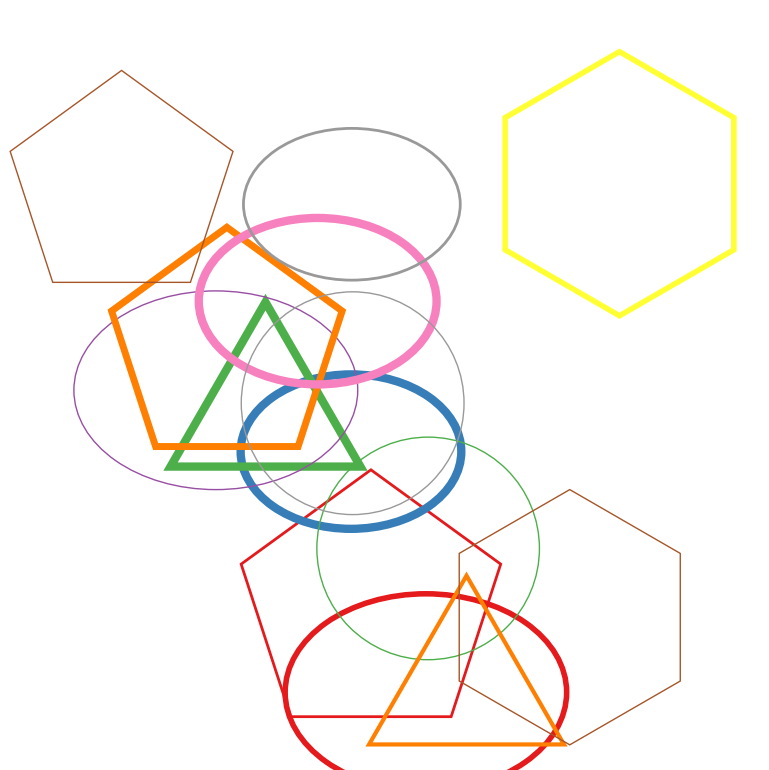[{"shape": "pentagon", "thickness": 1, "radius": 0.89, "center": [0.482, 0.213]}, {"shape": "oval", "thickness": 2, "radius": 0.91, "center": [0.553, 0.101]}, {"shape": "oval", "thickness": 3, "radius": 0.72, "center": [0.456, 0.413]}, {"shape": "triangle", "thickness": 3, "radius": 0.71, "center": [0.345, 0.465]}, {"shape": "circle", "thickness": 0.5, "radius": 0.72, "center": [0.556, 0.288]}, {"shape": "oval", "thickness": 0.5, "radius": 0.92, "center": [0.28, 0.493]}, {"shape": "triangle", "thickness": 1.5, "radius": 0.73, "center": [0.606, 0.106]}, {"shape": "pentagon", "thickness": 2.5, "radius": 0.79, "center": [0.295, 0.547]}, {"shape": "hexagon", "thickness": 2, "radius": 0.86, "center": [0.805, 0.761]}, {"shape": "hexagon", "thickness": 0.5, "radius": 0.83, "center": [0.74, 0.198]}, {"shape": "pentagon", "thickness": 0.5, "radius": 0.76, "center": [0.158, 0.756]}, {"shape": "oval", "thickness": 3, "radius": 0.77, "center": [0.413, 0.609]}, {"shape": "circle", "thickness": 0.5, "radius": 0.72, "center": [0.458, 0.476]}, {"shape": "oval", "thickness": 1, "radius": 0.7, "center": [0.457, 0.735]}]